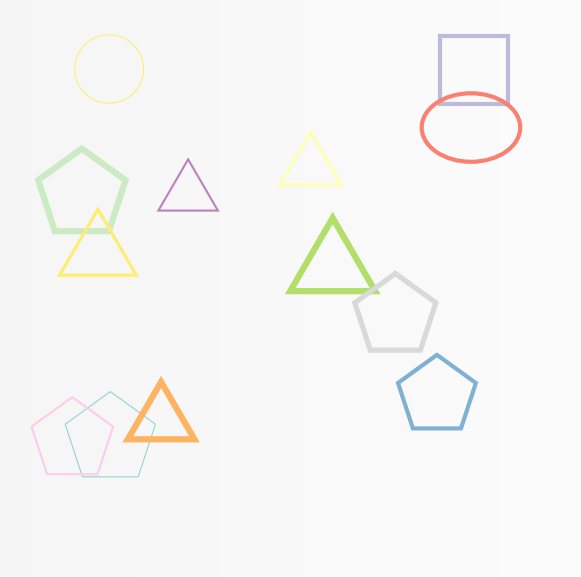[{"shape": "pentagon", "thickness": 0.5, "radius": 0.41, "center": [0.19, 0.239]}, {"shape": "triangle", "thickness": 1.5, "radius": 0.3, "center": [0.534, 0.709]}, {"shape": "square", "thickness": 2, "radius": 0.29, "center": [0.816, 0.878]}, {"shape": "oval", "thickness": 2, "radius": 0.42, "center": [0.81, 0.778]}, {"shape": "pentagon", "thickness": 2, "radius": 0.35, "center": [0.752, 0.314]}, {"shape": "triangle", "thickness": 3, "radius": 0.33, "center": [0.277, 0.272]}, {"shape": "triangle", "thickness": 3, "radius": 0.42, "center": [0.572, 0.537]}, {"shape": "pentagon", "thickness": 1, "radius": 0.37, "center": [0.124, 0.238]}, {"shape": "pentagon", "thickness": 2.5, "radius": 0.37, "center": [0.68, 0.452]}, {"shape": "triangle", "thickness": 1, "radius": 0.3, "center": [0.324, 0.664]}, {"shape": "pentagon", "thickness": 3, "radius": 0.39, "center": [0.141, 0.663]}, {"shape": "circle", "thickness": 0.5, "radius": 0.3, "center": [0.188, 0.88]}, {"shape": "triangle", "thickness": 1.5, "radius": 0.38, "center": [0.168, 0.561]}]